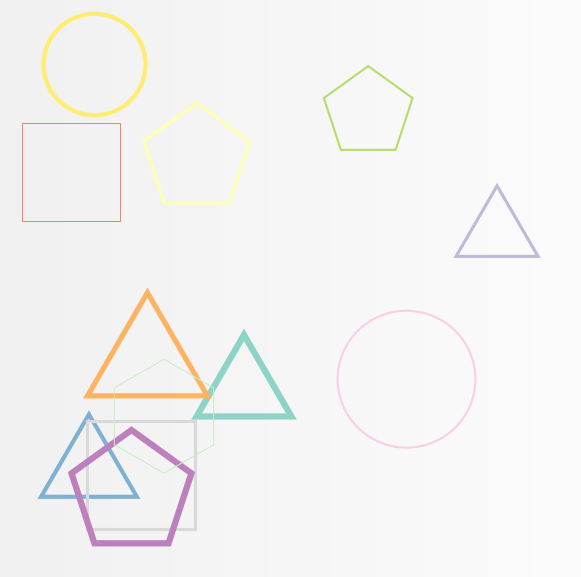[{"shape": "triangle", "thickness": 3, "radius": 0.47, "center": [0.42, 0.325]}, {"shape": "pentagon", "thickness": 1.5, "radius": 0.48, "center": [0.338, 0.725]}, {"shape": "triangle", "thickness": 1.5, "radius": 0.41, "center": [0.855, 0.596]}, {"shape": "square", "thickness": 0.5, "radius": 0.42, "center": [0.123, 0.701]}, {"shape": "triangle", "thickness": 2, "radius": 0.48, "center": [0.153, 0.186]}, {"shape": "triangle", "thickness": 2.5, "radius": 0.6, "center": [0.254, 0.373]}, {"shape": "pentagon", "thickness": 1, "radius": 0.4, "center": [0.634, 0.805]}, {"shape": "circle", "thickness": 1, "radius": 0.59, "center": [0.699, 0.343]}, {"shape": "square", "thickness": 1.5, "radius": 0.47, "center": [0.242, 0.177]}, {"shape": "pentagon", "thickness": 3, "radius": 0.54, "center": [0.226, 0.146]}, {"shape": "hexagon", "thickness": 0.5, "radius": 0.49, "center": [0.282, 0.278]}, {"shape": "circle", "thickness": 2, "radius": 0.44, "center": [0.163, 0.887]}]